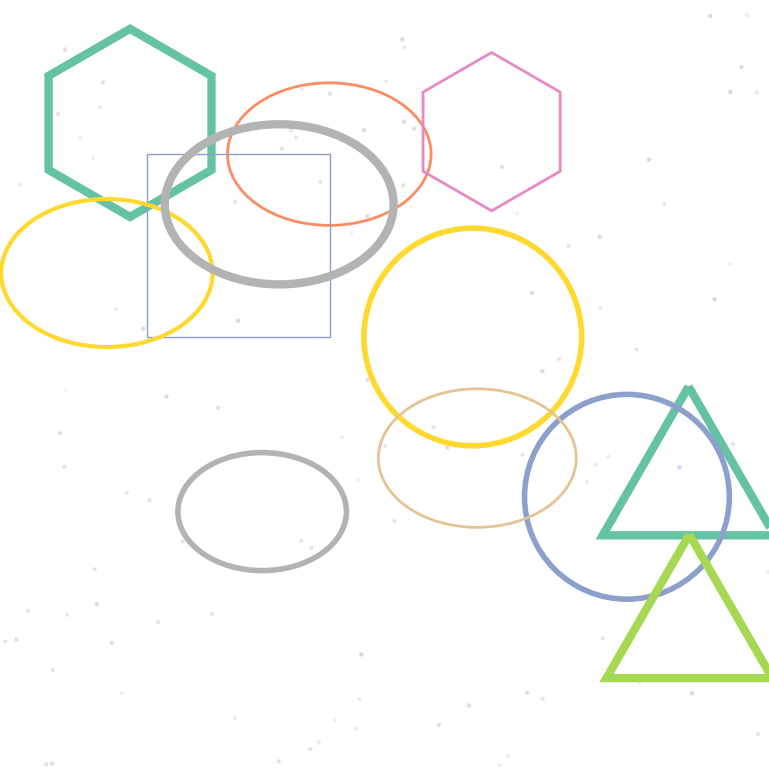[{"shape": "triangle", "thickness": 3, "radius": 0.64, "center": [0.894, 0.369]}, {"shape": "hexagon", "thickness": 3, "radius": 0.61, "center": [0.169, 0.84]}, {"shape": "oval", "thickness": 1, "radius": 0.66, "center": [0.428, 0.8]}, {"shape": "square", "thickness": 0.5, "radius": 0.59, "center": [0.31, 0.681]}, {"shape": "circle", "thickness": 2, "radius": 0.66, "center": [0.814, 0.355]}, {"shape": "hexagon", "thickness": 1, "radius": 0.51, "center": [0.638, 0.829]}, {"shape": "triangle", "thickness": 3, "radius": 0.62, "center": [0.895, 0.182]}, {"shape": "circle", "thickness": 2, "radius": 0.71, "center": [0.614, 0.562]}, {"shape": "oval", "thickness": 1.5, "radius": 0.69, "center": [0.139, 0.645]}, {"shape": "oval", "thickness": 1, "radius": 0.64, "center": [0.62, 0.405]}, {"shape": "oval", "thickness": 3, "radius": 0.74, "center": [0.363, 0.735]}, {"shape": "oval", "thickness": 2, "radius": 0.55, "center": [0.34, 0.336]}]